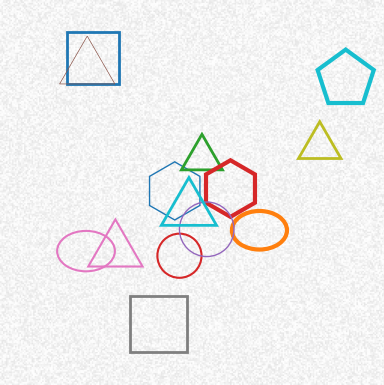[{"shape": "hexagon", "thickness": 1, "radius": 0.38, "center": [0.454, 0.504]}, {"shape": "square", "thickness": 2, "radius": 0.34, "center": [0.241, 0.85]}, {"shape": "oval", "thickness": 3, "radius": 0.36, "center": [0.674, 0.402]}, {"shape": "triangle", "thickness": 2, "radius": 0.31, "center": [0.525, 0.59]}, {"shape": "circle", "thickness": 1.5, "radius": 0.29, "center": [0.466, 0.336]}, {"shape": "hexagon", "thickness": 3, "radius": 0.37, "center": [0.599, 0.51]}, {"shape": "circle", "thickness": 1, "radius": 0.35, "center": [0.537, 0.404]}, {"shape": "triangle", "thickness": 0.5, "radius": 0.41, "center": [0.227, 0.823]}, {"shape": "triangle", "thickness": 1.5, "radius": 0.41, "center": [0.3, 0.348]}, {"shape": "oval", "thickness": 1.5, "radius": 0.38, "center": [0.223, 0.348]}, {"shape": "square", "thickness": 2, "radius": 0.37, "center": [0.411, 0.158]}, {"shape": "triangle", "thickness": 2, "radius": 0.32, "center": [0.831, 0.62]}, {"shape": "pentagon", "thickness": 3, "radius": 0.38, "center": [0.898, 0.794]}, {"shape": "triangle", "thickness": 2, "radius": 0.41, "center": [0.491, 0.456]}]